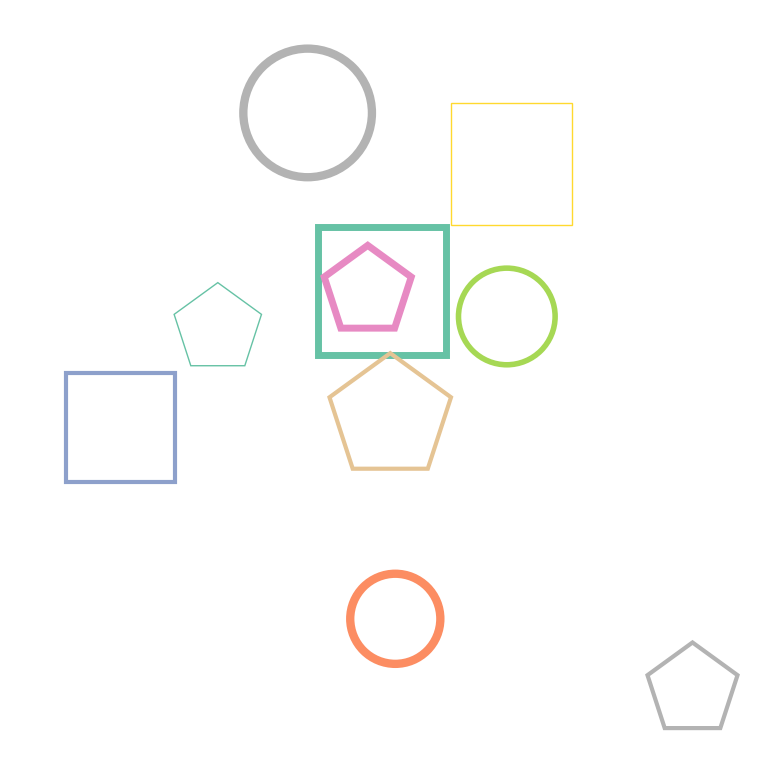[{"shape": "pentagon", "thickness": 0.5, "radius": 0.3, "center": [0.283, 0.573]}, {"shape": "square", "thickness": 2.5, "radius": 0.42, "center": [0.496, 0.622]}, {"shape": "circle", "thickness": 3, "radius": 0.29, "center": [0.513, 0.196]}, {"shape": "square", "thickness": 1.5, "radius": 0.35, "center": [0.156, 0.444]}, {"shape": "pentagon", "thickness": 2.5, "radius": 0.3, "center": [0.478, 0.622]}, {"shape": "circle", "thickness": 2, "radius": 0.31, "center": [0.658, 0.589]}, {"shape": "square", "thickness": 0.5, "radius": 0.4, "center": [0.664, 0.787]}, {"shape": "pentagon", "thickness": 1.5, "radius": 0.41, "center": [0.507, 0.458]}, {"shape": "circle", "thickness": 3, "radius": 0.42, "center": [0.4, 0.853]}, {"shape": "pentagon", "thickness": 1.5, "radius": 0.31, "center": [0.899, 0.104]}]